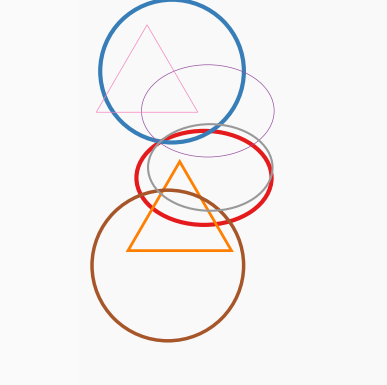[{"shape": "oval", "thickness": 3, "radius": 0.87, "center": [0.526, 0.538]}, {"shape": "circle", "thickness": 3, "radius": 0.93, "center": [0.444, 0.815]}, {"shape": "oval", "thickness": 0.5, "radius": 0.86, "center": [0.536, 0.712]}, {"shape": "triangle", "thickness": 2, "radius": 0.77, "center": [0.464, 0.426]}, {"shape": "circle", "thickness": 2.5, "radius": 0.98, "center": [0.433, 0.31]}, {"shape": "triangle", "thickness": 0.5, "radius": 0.76, "center": [0.38, 0.784]}, {"shape": "oval", "thickness": 1.5, "radius": 0.8, "center": [0.543, 0.565]}]